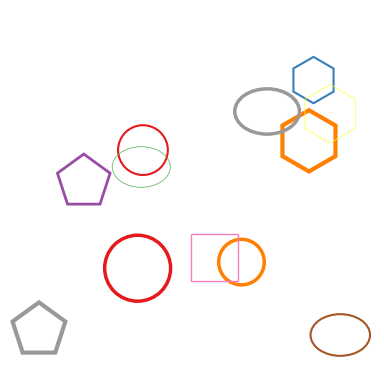[{"shape": "circle", "thickness": 1.5, "radius": 0.32, "center": [0.371, 0.61]}, {"shape": "circle", "thickness": 2.5, "radius": 0.43, "center": [0.357, 0.303]}, {"shape": "hexagon", "thickness": 1.5, "radius": 0.3, "center": [0.814, 0.792]}, {"shape": "oval", "thickness": 0.5, "radius": 0.38, "center": [0.367, 0.566]}, {"shape": "pentagon", "thickness": 2, "radius": 0.36, "center": [0.218, 0.528]}, {"shape": "circle", "thickness": 2.5, "radius": 0.3, "center": [0.627, 0.319]}, {"shape": "hexagon", "thickness": 3, "radius": 0.4, "center": [0.803, 0.634]}, {"shape": "hexagon", "thickness": 0.5, "radius": 0.38, "center": [0.858, 0.705]}, {"shape": "oval", "thickness": 1.5, "radius": 0.39, "center": [0.884, 0.13]}, {"shape": "square", "thickness": 1, "radius": 0.3, "center": [0.557, 0.331]}, {"shape": "oval", "thickness": 2.5, "radius": 0.42, "center": [0.694, 0.71]}, {"shape": "pentagon", "thickness": 3, "radius": 0.36, "center": [0.101, 0.143]}]